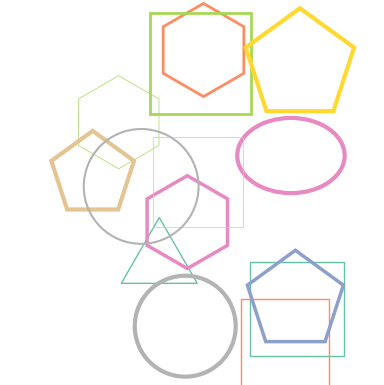[{"shape": "triangle", "thickness": 1, "radius": 0.57, "center": [0.414, 0.321]}, {"shape": "square", "thickness": 1, "radius": 0.61, "center": [0.771, 0.197]}, {"shape": "square", "thickness": 1, "radius": 0.57, "center": [0.741, 0.11]}, {"shape": "hexagon", "thickness": 2, "radius": 0.6, "center": [0.529, 0.87]}, {"shape": "pentagon", "thickness": 2.5, "radius": 0.66, "center": [0.767, 0.219]}, {"shape": "hexagon", "thickness": 2.5, "radius": 0.6, "center": [0.487, 0.423]}, {"shape": "oval", "thickness": 3, "radius": 0.7, "center": [0.756, 0.596]}, {"shape": "square", "thickness": 2, "radius": 0.66, "center": [0.52, 0.835]}, {"shape": "hexagon", "thickness": 0.5, "radius": 0.6, "center": [0.308, 0.683]}, {"shape": "pentagon", "thickness": 3, "radius": 0.74, "center": [0.779, 0.831]}, {"shape": "square", "thickness": 0.5, "radius": 0.58, "center": [0.514, 0.529]}, {"shape": "pentagon", "thickness": 3, "radius": 0.56, "center": [0.241, 0.547]}, {"shape": "circle", "thickness": 3, "radius": 0.66, "center": [0.481, 0.153]}, {"shape": "circle", "thickness": 1.5, "radius": 0.75, "center": [0.367, 0.516]}]